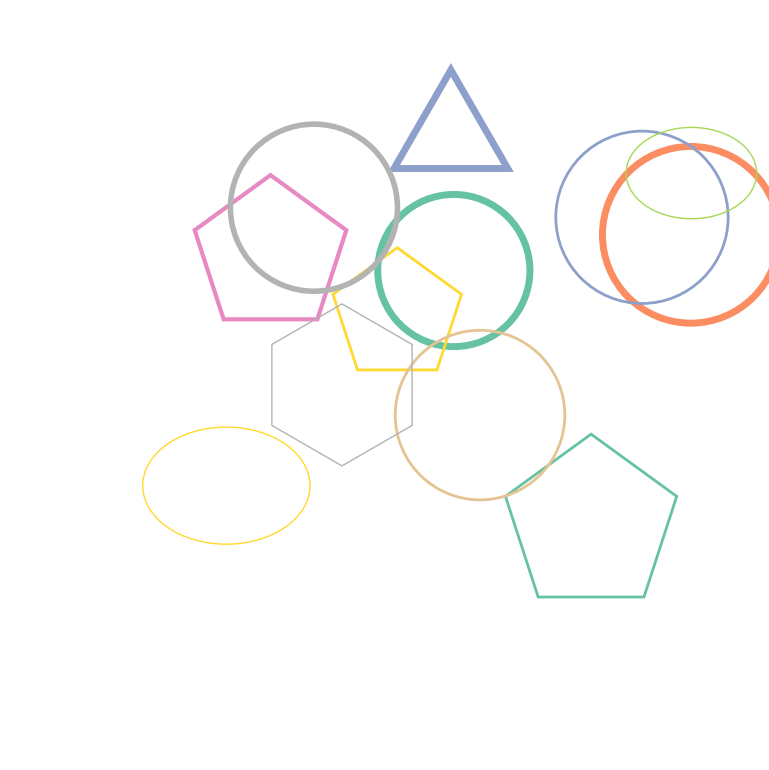[{"shape": "pentagon", "thickness": 1, "radius": 0.58, "center": [0.768, 0.319]}, {"shape": "circle", "thickness": 2.5, "radius": 0.49, "center": [0.589, 0.649]}, {"shape": "circle", "thickness": 2.5, "radius": 0.57, "center": [0.897, 0.695]}, {"shape": "circle", "thickness": 1, "radius": 0.56, "center": [0.834, 0.718]}, {"shape": "triangle", "thickness": 2.5, "radius": 0.43, "center": [0.586, 0.824]}, {"shape": "pentagon", "thickness": 1.5, "radius": 0.52, "center": [0.351, 0.669]}, {"shape": "oval", "thickness": 0.5, "radius": 0.42, "center": [0.898, 0.775]}, {"shape": "pentagon", "thickness": 1, "radius": 0.44, "center": [0.516, 0.591]}, {"shape": "oval", "thickness": 0.5, "radius": 0.54, "center": [0.294, 0.369]}, {"shape": "circle", "thickness": 1, "radius": 0.55, "center": [0.623, 0.461]}, {"shape": "circle", "thickness": 2, "radius": 0.54, "center": [0.408, 0.73]}, {"shape": "hexagon", "thickness": 0.5, "radius": 0.53, "center": [0.444, 0.5]}]